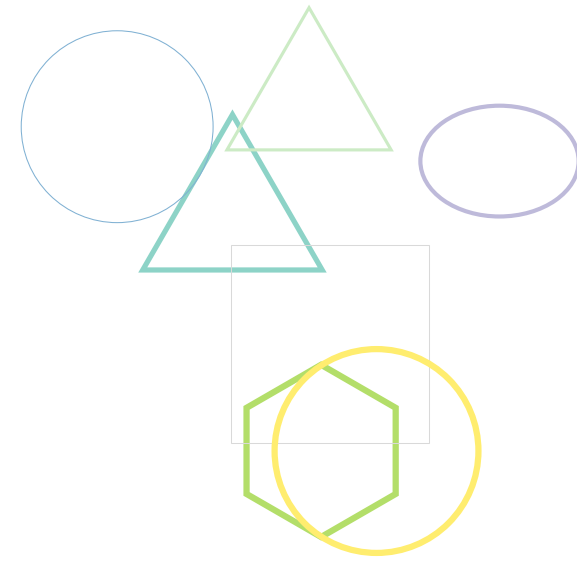[{"shape": "triangle", "thickness": 2.5, "radius": 0.9, "center": [0.403, 0.621]}, {"shape": "oval", "thickness": 2, "radius": 0.69, "center": [0.865, 0.72]}, {"shape": "circle", "thickness": 0.5, "radius": 0.83, "center": [0.203, 0.78]}, {"shape": "hexagon", "thickness": 3, "radius": 0.75, "center": [0.556, 0.218]}, {"shape": "square", "thickness": 0.5, "radius": 0.86, "center": [0.571, 0.404]}, {"shape": "triangle", "thickness": 1.5, "radius": 0.82, "center": [0.535, 0.822]}, {"shape": "circle", "thickness": 3, "radius": 0.88, "center": [0.652, 0.218]}]